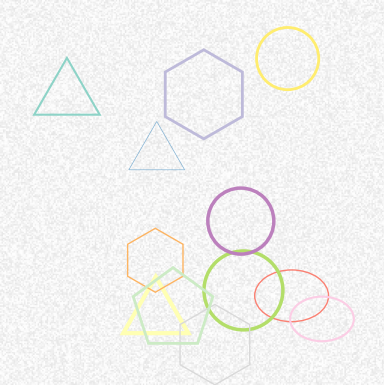[{"shape": "triangle", "thickness": 1.5, "radius": 0.49, "center": [0.174, 0.751]}, {"shape": "triangle", "thickness": 3, "radius": 0.49, "center": [0.405, 0.184]}, {"shape": "hexagon", "thickness": 2, "radius": 0.58, "center": [0.529, 0.755]}, {"shape": "oval", "thickness": 1, "radius": 0.48, "center": [0.757, 0.232]}, {"shape": "triangle", "thickness": 0.5, "radius": 0.42, "center": [0.407, 0.601]}, {"shape": "hexagon", "thickness": 1, "radius": 0.42, "center": [0.403, 0.324]}, {"shape": "circle", "thickness": 2.5, "radius": 0.51, "center": [0.632, 0.246]}, {"shape": "oval", "thickness": 1.5, "radius": 0.41, "center": [0.836, 0.172]}, {"shape": "hexagon", "thickness": 1, "radius": 0.52, "center": [0.558, 0.105]}, {"shape": "circle", "thickness": 2.5, "radius": 0.43, "center": [0.626, 0.426]}, {"shape": "pentagon", "thickness": 2, "radius": 0.54, "center": [0.449, 0.196]}, {"shape": "circle", "thickness": 2, "radius": 0.4, "center": [0.747, 0.848]}]